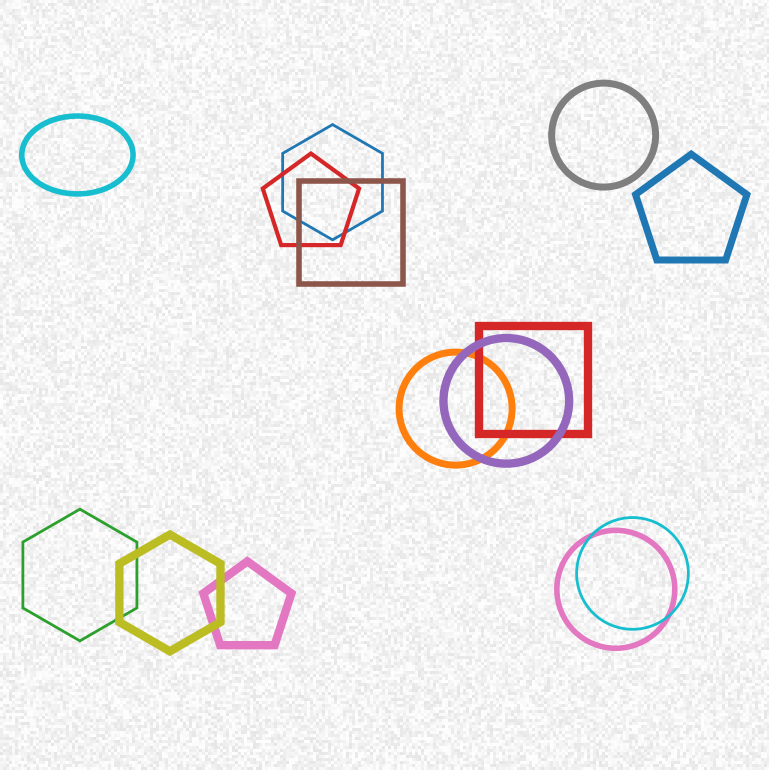[{"shape": "hexagon", "thickness": 1, "radius": 0.37, "center": [0.432, 0.763]}, {"shape": "pentagon", "thickness": 2.5, "radius": 0.38, "center": [0.898, 0.724]}, {"shape": "circle", "thickness": 2.5, "radius": 0.37, "center": [0.592, 0.469]}, {"shape": "hexagon", "thickness": 1, "radius": 0.43, "center": [0.104, 0.253]}, {"shape": "pentagon", "thickness": 1.5, "radius": 0.33, "center": [0.404, 0.735]}, {"shape": "square", "thickness": 3, "radius": 0.35, "center": [0.693, 0.507]}, {"shape": "circle", "thickness": 3, "radius": 0.41, "center": [0.658, 0.479]}, {"shape": "square", "thickness": 2, "radius": 0.33, "center": [0.456, 0.698]}, {"shape": "circle", "thickness": 2, "radius": 0.38, "center": [0.8, 0.235]}, {"shape": "pentagon", "thickness": 3, "radius": 0.3, "center": [0.321, 0.211]}, {"shape": "circle", "thickness": 2.5, "radius": 0.34, "center": [0.784, 0.825]}, {"shape": "hexagon", "thickness": 3, "radius": 0.38, "center": [0.221, 0.23]}, {"shape": "oval", "thickness": 2, "radius": 0.36, "center": [0.101, 0.799]}, {"shape": "circle", "thickness": 1, "radius": 0.36, "center": [0.821, 0.255]}]